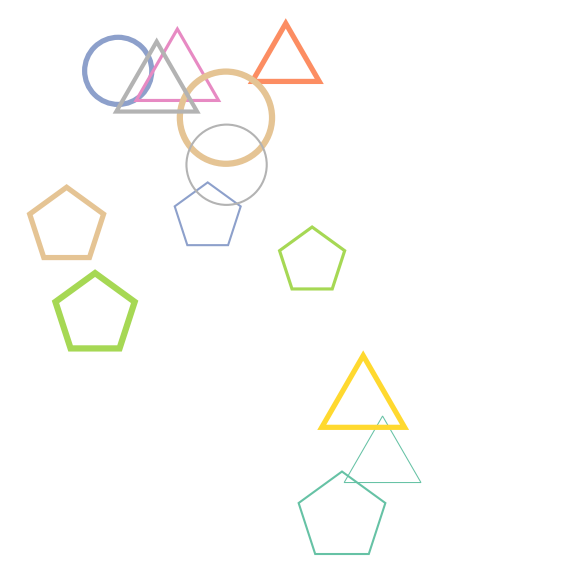[{"shape": "triangle", "thickness": 0.5, "radius": 0.38, "center": [0.662, 0.202]}, {"shape": "pentagon", "thickness": 1, "radius": 0.39, "center": [0.592, 0.104]}, {"shape": "triangle", "thickness": 2.5, "radius": 0.33, "center": [0.495, 0.892]}, {"shape": "pentagon", "thickness": 1, "radius": 0.3, "center": [0.36, 0.623]}, {"shape": "circle", "thickness": 2.5, "radius": 0.29, "center": [0.205, 0.876]}, {"shape": "triangle", "thickness": 1.5, "radius": 0.41, "center": [0.307, 0.866]}, {"shape": "pentagon", "thickness": 3, "radius": 0.36, "center": [0.165, 0.454]}, {"shape": "pentagon", "thickness": 1.5, "radius": 0.3, "center": [0.54, 0.547]}, {"shape": "triangle", "thickness": 2.5, "radius": 0.41, "center": [0.629, 0.301]}, {"shape": "circle", "thickness": 3, "radius": 0.4, "center": [0.391, 0.795]}, {"shape": "pentagon", "thickness": 2.5, "radius": 0.34, "center": [0.115, 0.608]}, {"shape": "circle", "thickness": 1, "radius": 0.35, "center": [0.392, 0.714]}, {"shape": "triangle", "thickness": 2, "radius": 0.4, "center": [0.271, 0.846]}]